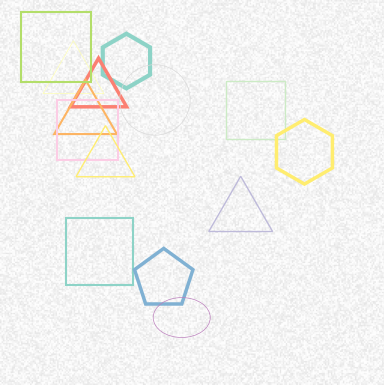[{"shape": "square", "thickness": 1.5, "radius": 0.43, "center": [0.259, 0.346]}, {"shape": "hexagon", "thickness": 3, "radius": 0.35, "center": [0.328, 0.841]}, {"shape": "triangle", "thickness": 0.5, "radius": 0.46, "center": [0.191, 0.803]}, {"shape": "triangle", "thickness": 1, "radius": 0.48, "center": [0.625, 0.447]}, {"shape": "triangle", "thickness": 2.5, "radius": 0.42, "center": [0.256, 0.765]}, {"shape": "pentagon", "thickness": 2.5, "radius": 0.4, "center": [0.425, 0.275]}, {"shape": "triangle", "thickness": 1.5, "radius": 0.47, "center": [0.222, 0.699]}, {"shape": "square", "thickness": 1.5, "radius": 0.45, "center": [0.147, 0.879]}, {"shape": "square", "thickness": 1.5, "radius": 0.4, "center": [0.227, 0.662]}, {"shape": "circle", "thickness": 0.5, "radius": 0.46, "center": [0.402, 0.74]}, {"shape": "oval", "thickness": 0.5, "radius": 0.37, "center": [0.472, 0.175]}, {"shape": "square", "thickness": 1, "radius": 0.38, "center": [0.664, 0.714]}, {"shape": "triangle", "thickness": 1, "radius": 0.44, "center": [0.274, 0.585]}, {"shape": "hexagon", "thickness": 2.5, "radius": 0.42, "center": [0.791, 0.606]}]